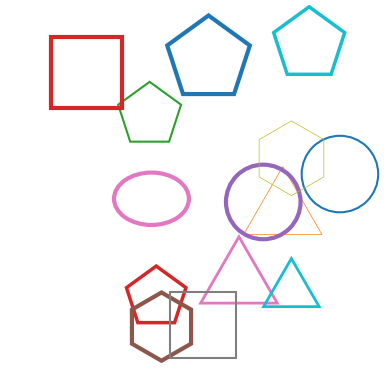[{"shape": "pentagon", "thickness": 3, "radius": 0.56, "center": [0.542, 0.847]}, {"shape": "circle", "thickness": 1.5, "radius": 0.5, "center": [0.883, 0.548]}, {"shape": "triangle", "thickness": 0.5, "radius": 0.59, "center": [0.734, 0.45]}, {"shape": "pentagon", "thickness": 1.5, "radius": 0.43, "center": [0.389, 0.702]}, {"shape": "square", "thickness": 3, "radius": 0.46, "center": [0.225, 0.811]}, {"shape": "pentagon", "thickness": 2.5, "radius": 0.41, "center": [0.406, 0.228]}, {"shape": "circle", "thickness": 3, "radius": 0.48, "center": [0.684, 0.475]}, {"shape": "hexagon", "thickness": 3, "radius": 0.44, "center": [0.419, 0.152]}, {"shape": "oval", "thickness": 3, "radius": 0.49, "center": [0.393, 0.484]}, {"shape": "triangle", "thickness": 2, "radius": 0.57, "center": [0.621, 0.27]}, {"shape": "square", "thickness": 1.5, "radius": 0.43, "center": [0.526, 0.157]}, {"shape": "hexagon", "thickness": 0.5, "radius": 0.49, "center": [0.757, 0.589]}, {"shape": "triangle", "thickness": 2, "radius": 0.42, "center": [0.757, 0.245]}, {"shape": "pentagon", "thickness": 2.5, "radius": 0.48, "center": [0.803, 0.885]}]